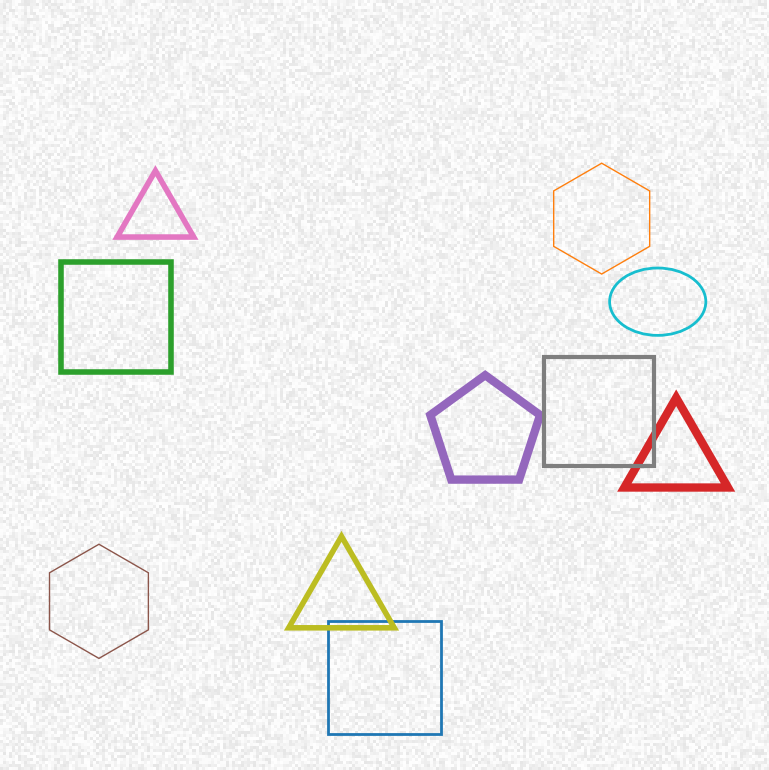[{"shape": "square", "thickness": 1, "radius": 0.37, "center": [0.499, 0.12]}, {"shape": "hexagon", "thickness": 0.5, "radius": 0.36, "center": [0.781, 0.716]}, {"shape": "square", "thickness": 2, "radius": 0.36, "center": [0.15, 0.589]}, {"shape": "triangle", "thickness": 3, "radius": 0.39, "center": [0.878, 0.406]}, {"shape": "pentagon", "thickness": 3, "radius": 0.37, "center": [0.63, 0.438]}, {"shape": "hexagon", "thickness": 0.5, "radius": 0.37, "center": [0.129, 0.219]}, {"shape": "triangle", "thickness": 2, "radius": 0.29, "center": [0.202, 0.721]}, {"shape": "square", "thickness": 1.5, "radius": 0.35, "center": [0.778, 0.466]}, {"shape": "triangle", "thickness": 2, "radius": 0.4, "center": [0.444, 0.224]}, {"shape": "oval", "thickness": 1, "radius": 0.31, "center": [0.854, 0.608]}]